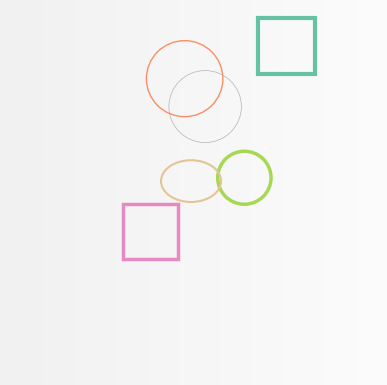[{"shape": "square", "thickness": 3, "radius": 0.37, "center": [0.74, 0.88]}, {"shape": "circle", "thickness": 1, "radius": 0.49, "center": [0.476, 0.796]}, {"shape": "square", "thickness": 2.5, "radius": 0.36, "center": [0.388, 0.399]}, {"shape": "circle", "thickness": 2.5, "radius": 0.34, "center": [0.631, 0.538]}, {"shape": "oval", "thickness": 1.5, "radius": 0.39, "center": [0.493, 0.53]}, {"shape": "circle", "thickness": 0.5, "radius": 0.47, "center": [0.529, 0.723]}]